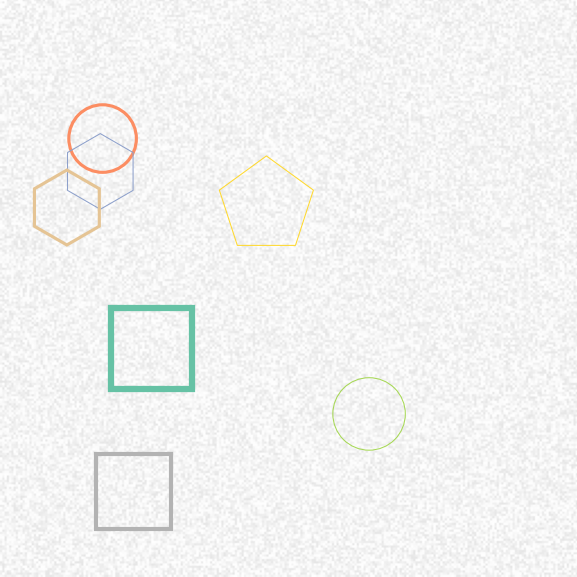[{"shape": "square", "thickness": 3, "radius": 0.35, "center": [0.263, 0.396]}, {"shape": "circle", "thickness": 1.5, "radius": 0.29, "center": [0.178, 0.759]}, {"shape": "hexagon", "thickness": 0.5, "radius": 0.33, "center": [0.174, 0.702]}, {"shape": "circle", "thickness": 0.5, "radius": 0.31, "center": [0.639, 0.282]}, {"shape": "pentagon", "thickness": 0.5, "radius": 0.43, "center": [0.461, 0.643]}, {"shape": "hexagon", "thickness": 1.5, "radius": 0.32, "center": [0.116, 0.64]}, {"shape": "square", "thickness": 2, "radius": 0.33, "center": [0.231, 0.147]}]